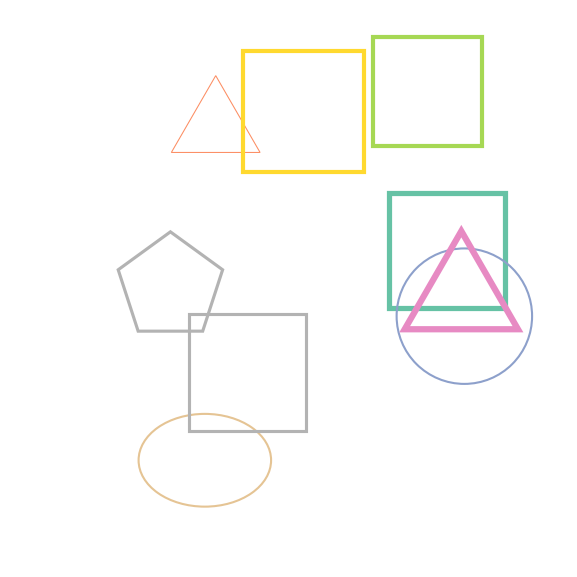[{"shape": "square", "thickness": 2.5, "radius": 0.5, "center": [0.774, 0.565]}, {"shape": "triangle", "thickness": 0.5, "radius": 0.44, "center": [0.374, 0.779]}, {"shape": "circle", "thickness": 1, "radius": 0.59, "center": [0.804, 0.452]}, {"shape": "triangle", "thickness": 3, "radius": 0.57, "center": [0.799, 0.486]}, {"shape": "square", "thickness": 2, "radius": 0.47, "center": [0.74, 0.84]}, {"shape": "square", "thickness": 2, "radius": 0.52, "center": [0.526, 0.805]}, {"shape": "oval", "thickness": 1, "radius": 0.57, "center": [0.355, 0.202]}, {"shape": "pentagon", "thickness": 1.5, "radius": 0.48, "center": [0.295, 0.503]}, {"shape": "square", "thickness": 1.5, "radius": 0.51, "center": [0.428, 0.354]}]